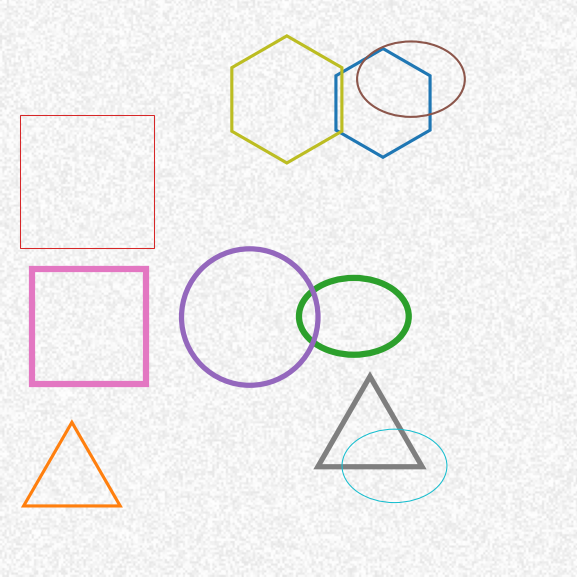[{"shape": "hexagon", "thickness": 1.5, "radius": 0.47, "center": [0.663, 0.821]}, {"shape": "triangle", "thickness": 1.5, "radius": 0.48, "center": [0.125, 0.171]}, {"shape": "oval", "thickness": 3, "radius": 0.48, "center": [0.613, 0.451]}, {"shape": "square", "thickness": 0.5, "radius": 0.58, "center": [0.151, 0.684]}, {"shape": "circle", "thickness": 2.5, "radius": 0.59, "center": [0.432, 0.45]}, {"shape": "oval", "thickness": 1, "radius": 0.47, "center": [0.712, 0.862]}, {"shape": "square", "thickness": 3, "radius": 0.5, "center": [0.154, 0.433]}, {"shape": "triangle", "thickness": 2.5, "radius": 0.52, "center": [0.641, 0.243]}, {"shape": "hexagon", "thickness": 1.5, "radius": 0.55, "center": [0.497, 0.827]}, {"shape": "oval", "thickness": 0.5, "radius": 0.45, "center": [0.683, 0.192]}]